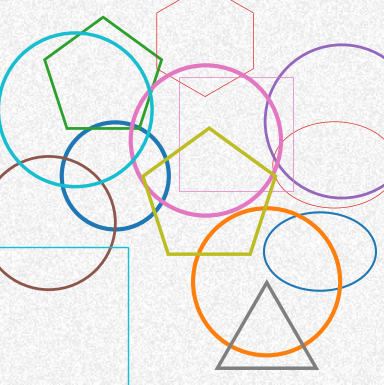[{"shape": "oval", "thickness": 1.5, "radius": 0.73, "center": [0.831, 0.347]}, {"shape": "circle", "thickness": 3, "radius": 0.7, "center": [0.299, 0.543]}, {"shape": "circle", "thickness": 3, "radius": 0.96, "center": [0.692, 0.268]}, {"shape": "pentagon", "thickness": 2, "radius": 0.8, "center": [0.268, 0.796]}, {"shape": "hexagon", "thickness": 0.5, "radius": 0.72, "center": [0.533, 0.894]}, {"shape": "oval", "thickness": 0.5, "radius": 0.8, "center": [0.869, 0.572]}, {"shape": "circle", "thickness": 2, "radius": 1.0, "center": [0.888, 0.685]}, {"shape": "circle", "thickness": 2, "radius": 0.87, "center": [0.127, 0.421]}, {"shape": "square", "thickness": 0.5, "radius": 0.74, "center": [0.614, 0.651]}, {"shape": "circle", "thickness": 3, "radius": 0.98, "center": [0.535, 0.635]}, {"shape": "triangle", "thickness": 2.5, "radius": 0.74, "center": [0.693, 0.118]}, {"shape": "pentagon", "thickness": 2.5, "radius": 0.9, "center": [0.543, 0.486]}, {"shape": "circle", "thickness": 2.5, "radius": 1.0, "center": [0.195, 0.715]}, {"shape": "square", "thickness": 1, "radius": 0.98, "center": [0.136, 0.162]}]